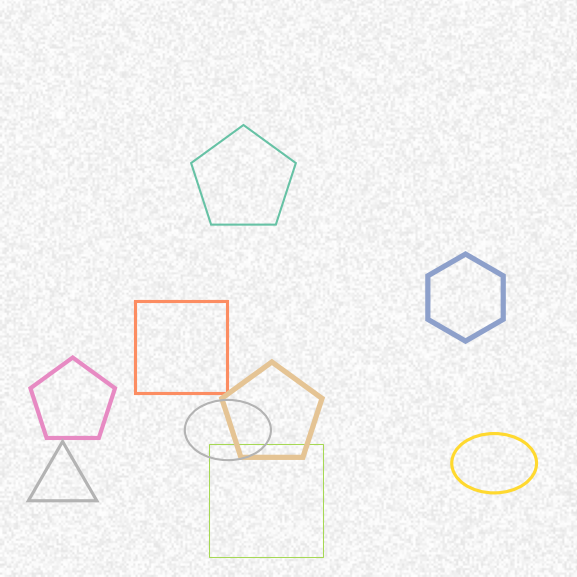[{"shape": "pentagon", "thickness": 1, "radius": 0.48, "center": [0.422, 0.687]}, {"shape": "square", "thickness": 1.5, "radius": 0.4, "center": [0.313, 0.398]}, {"shape": "hexagon", "thickness": 2.5, "radius": 0.38, "center": [0.806, 0.484]}, {"shape": "pentagon", "thickness": 2, "radius": 0.38, "center": [0.126, 0.303]}, {"shape": "square", "thickness": 0.5, "radius": 0.49, "center": [0.461, 0.132]}, {"shape": "oval", "thickness": 1.5, "radius": 0.37, "center": [0.856, 0.197]}, {"shape": "pentagon", "thickness": 2.5, "radius": 0.46, "center": [0.471, 0.281]}, {"shape": "oval", "thickness": 1, "radius": 0.37, "center": [0.395, 0.254]}, {"shape": "triangle", "thickness": 1.5, "radius": 0.34, "center": [0.108, 0.166]}]